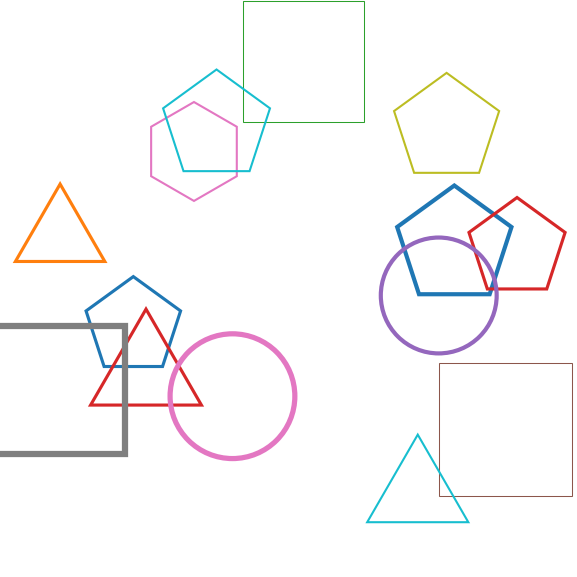[{"shape": "pentagon", "thickness": 1.5, "radius": 0.43, "center": [0.231, 0.434]}, {"shape": "pentagon", "thickness": 2, "radius": 0.52, "center": [0.787, 0.574]}, {"shape": "triangle", "thickness": 1.5, "radius": 0.45, "center": [0.104, 0.591]}, {"shape": "square", "thickness": 0.5, "radius": 0.52, "center": [0.526, 0.893]}, {"shape": "triangle", "thickness": 1.5, "radius": 0.55, "center": [0.253, 0.353]}, {"shape": "pentagon", "thickness": 1.5, "radius": 0.44, "center": [0.895, 0.57]}, {"shape": "circle", "thickness": 2, "radius": 0.5, "center": [0.76, 0.487]}, {"shape": "square", "thickness": 0.5, "radius": 0.58, "center": [0.875, 0.256]}, {"shape": "hexagon", "thickness": 1, "radius": 0.43, "center": [0.336, 0.737]}, {"shape": "circle", "thickness": 2.5, "radius": 0.54, "center": [0.403, 0.313]}, {"shape": "square", "thickness": 3, "radius": 0.56, "center": [0.105, 0.324]}, {"shape": "pentagon", "thickness": 1, "radius": 0.48, "center": [0.773, 0.777]}, {"shape": "pentagon", "thickness": 1, "radius": 0.49, "center": [0.375, 0.781]}, {"shape": "triangle", "thickness": 1, "radius": 0.51, "center": [0.723, 0.145]}]